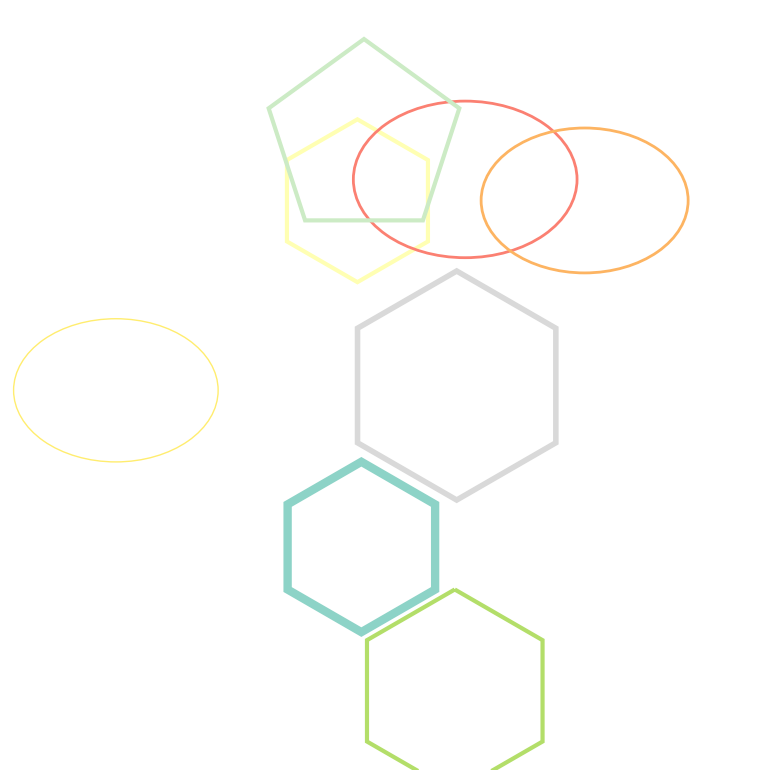[{"shape": "hexagon", "thickness": 3, "radius": 0.55, "center": [0.469, 0.29]}, {"shape": "hexagon", "thickness": 1.5, "radius": 0.53, "center": [0.464, 0.739]}, {"shape": "oval", "thickness": 1, "radius": 0.73, "center": [0.604, 0.767]}, {"shape": "oval", "thickness": 1, "radius": 0.67, "center": [0.759, 0.74]}, {"shape": "hexagon", "thickness": 1.5, "radius": 0.66, "center": [0.591, 0.103]}, {"shape": "hexagon", "thickness": 2, "radius": 0.74, "center": [0.593, 0.499]}, {"shape": "pentagon", "thickness": 1.5, "radius": 0.65, "center": [0.473, 0.819]}, {"shape": "oval", "thickness": 0.5, "radius": 0.66, "center": [0.15, 0.493]}]